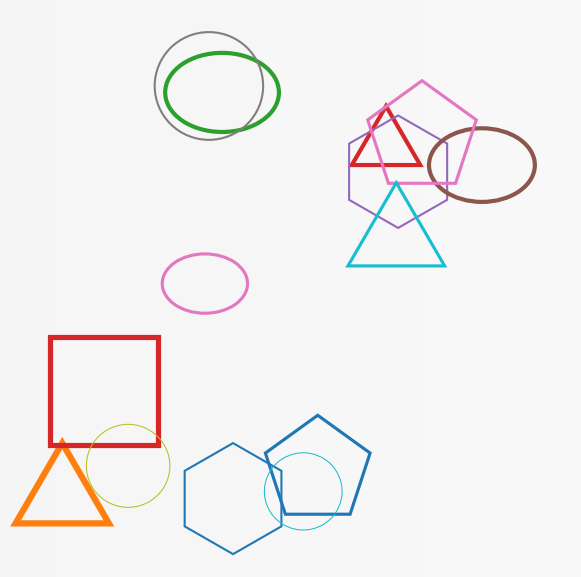[{"shape": "pentagon", "thickness": 1.5, "radius": 0.47, "center": [0.547, 0.185]}, {"shape": "hexagon", "thickness": 1, "radius": 0.48, "center": [0.401, 0.136]}, {"shape": "triangle", "thickness": 3, "radius": 0.46, "center": [0.107, 0.139]}, {"shape": "oval", "thickness": 2, "radius": 0.49, "center": [0.382, 0.839]}, {"shape": "square", "thickness": 2.5, "radius": 0.47, "center": [0.179, 0.322]}, {"shape": "triangle", "thickness": 2, "radius": 0.34, "center": [0.664, 0.747]}, {"shape": "hexagon", "thickness": 1, "radius": 0.49, "center": [0.685, 0.702]}, {"shape": "oval", "thickness": 2, "radius": 0.46, "center": [0.829, 0.713]}, {"shape": "pentagon", "thickness": 1.5, "radius": 0.49, "center": [0.726, 0.761]}, {"shape": "oval", "thickness": 1.5, "radius": 0.37, "center": [0.353, 0.508]}, {"shape": "circle", "thickness": 1, "radius": 0.47, "center": [0.359, 0.85]}, {"shape": "circle", "thickness": 0.5, "radius": 0.36, "center": [0.22, 0.192]}, {"shape": "circle", "thickness": 0.5, "radius": 0.33, "center": [0.522, 0.148]}, {"shape": "triangle", "thickness": 1.5, "radius": 0.48, "center": [0.682, 0.587]}]